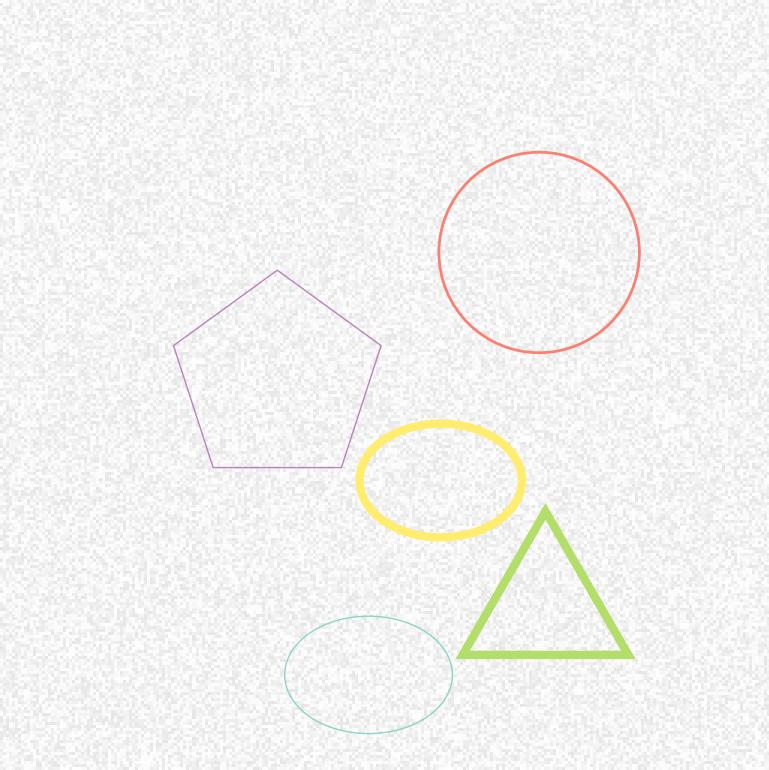[{"shape": "oval", "thickness": 0.5, "radius": 0.54, "center": [0.479, 0.124]}, {"shape": "circle", "thickness": 1, "radius": 0.65, "center": [0.7, 0.672]}, {"shape": "triangle", "thickness": 3, "radius": 0.62, "center": [0.708, 0.212]}, {"shape": "pentagon", "thickness": 0.5, "radius": 0.71, "center": [0.36, 0.507]}, {"shape": "oval", "thickness": 3, "radius": 0.53, "center": [0.572, 0.376]}]